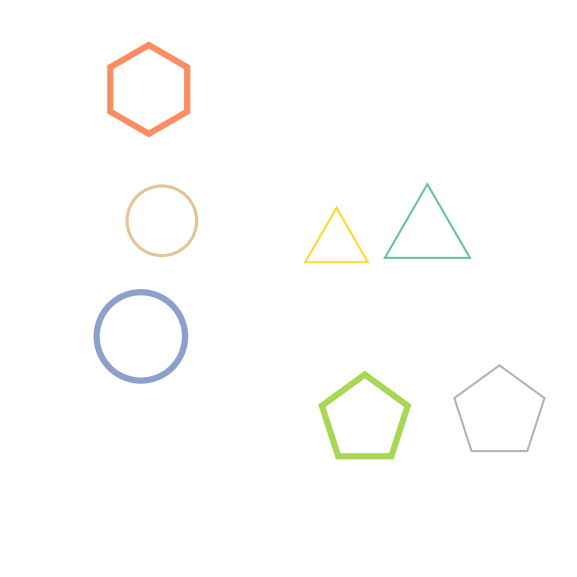[{"shape": "triangle", "thickness": 1, "radius": 0.43, "center": [0.74, 0.595]}, {"shape": "hexagon", "thickness": 3, "radius": 0.38, "center": [0.258, 0.844]}, {"shape": "circle", "thickness": 3, "radius": 0.38, "center": [0.244, 0.417]}, {"shape": "pentagon", "thickness": 3, "radius": 0.39, "center": [0.632, 0.272]}, {"shape": "triangle", "thickness": 1, "radius": 0.31, "center": [0.583, 0.576]}, {"shape": "circle", "thickness": 1.5, "radius": 0.3, "center": [0.28, 0.617]}, {"shape": "pentagon", "thickness": 1, "radius": 0.41, "center": [0.865, 0.284]}]